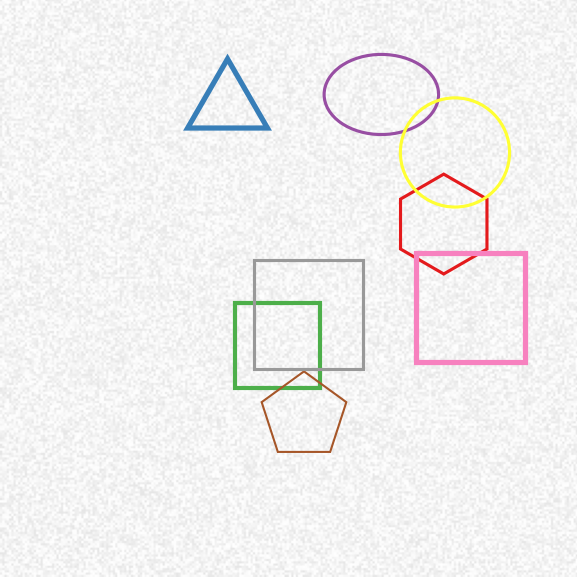[{"shape": "hexagon", "thickness": 1.5, "radius": 0.43, "center": [0.768, 0.611]}, {"shape": "triangle", "thickness": 2.5, "radius": 0.4, "center": [0.394, 0.817]}, {"shape": "square", "thickness": 2, "radius": 0.37, "center": [0.48, 0.4]}, {"shape": "oval", "thickness": 1.5, "radius": 0.5, "center": [0.66, 0.836]}, {"shape": "circle", "thickness": 1.5, "radius": 0.47, "center": [0.788, 0.735]}, {"shape": "pentagon", "thickness": 1, "radius": 0.39, "center": [0.526, 0.279]}, {"shape": "square", "thickness": 2.5, "radius": 0.47, "center": [0.815, 0.466]}, {"shape": "square", "thickness": 1.5, "radius": 0.47, "center": [0.535, 0.455]}]